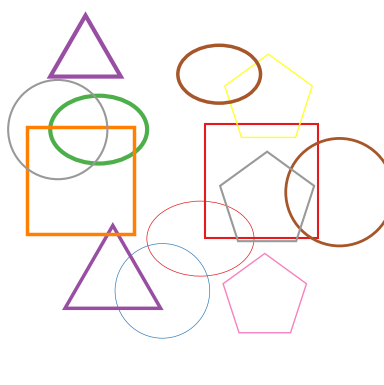[{"shape": "oval", "thickness": 0.5, "radius": 0.7, "center": [0.521, 0.38]}, {"shape": "square", "thickness": 1.5, "radius": 0.74, "center": [0.679, 0.53]}, {"shape": "circle", "thickness": 0.5, "radius": 0.61, "center": [0.422, 0.244]}, {"shape": "oval", "thickness": 3, "radius": 0.63, "center": [0.256, 0.663]}, {"shape": "triangle", "thickness": 2.5, "radius": 0.72, "center": [0.293, 0.271]}, {"shape": "triangle", "thickness": 3, "radius": 0.53, "center": [0.222, 0.854]}, {"shape": "square", "thickness": 2.5, "radius": 0.69, "center": [0.21, 0.53]}, {"shape": "pentagon", "thickness": 1, "radius": 0.6, "center": [0.697, 0.74]}, {"shape": "circle", "thickness": 2, "radius": 0.7, "center": [0.882, 0.501]}, {"shape": "oval", "thickness": 2.5, "radius": 0.54, "center": [0.569, 0.807]}, {"shape": "pentagon", "thickness": 1, "radius": 0.57, "center": [0.688, 0.228]}, {"shape": "pentagon", "thickness": 1.5, "radius": 0.64, "center": [0.694, 0.478]}, {"shape": "circle", "thickness": 1.5, "radius": 0.64, "center": [0.15, 0.663]}]